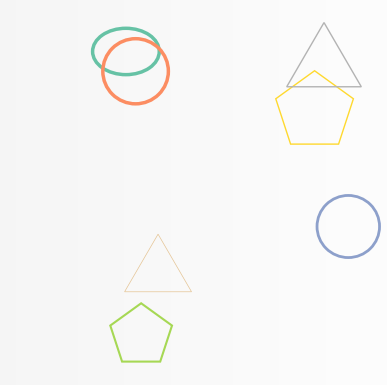[{"shape": "oval", "thickness": 2.5, "radius": 0.43, "center": [0.325, 0.866]}, {"shape": "circle", "thickness": 2.5, "radius": 0.42, "center": [0.35, 0.815]}, {"shape": "circle", "thickness": 2, "radius": 0.4, "center": [0.899, 0.412]}, {"shape": "pentagon", "thickness": 1.5, "radius": 0.42, "center": [0.364, 0.129]}, {"shape": "pentagon", "thickness": 1, "radius": 0.53, "center": [0.812, 0.711]}, {"shape": "triangle", "thickness": 0.5, "radius": 0.5, "center": [0.408, 0.292]}, {"shape": "triangle", "thickness": 1, "radius": 0.56, "center": [0.836, 0.83]}]